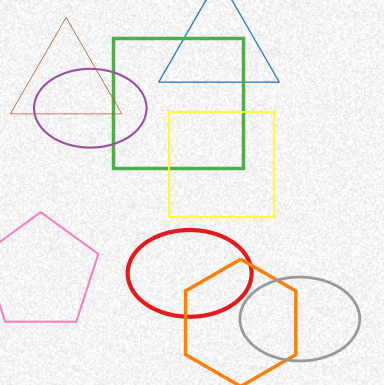[{"shape": "oval", "thickness": 3, "radius": 0.8, "center": [0.493, 0.29]}, {"shape": "triangle", "thickness": 1, "radius": 0.9, "center": [0.569, 0.877]}, {"shape": "square", "thickness": 2.5, "radius": 0.84, "center": [0.461, 0.732]}, {"shape": "oval", "thickness": 1.5, "radius": 0.73, "center": [0.235, 0.719]}, {"shape": "hexagon", "thickness": 2.5, "radius": 0.83, "center": [0.625, 0.162]}, {"shape": "square", "thickness": 1.5, "radius": 0.68, "center": [0.576, 0.574]}, {"shape": "triangle", "thickness": 0.5, "radius": 0.84, "center": [0.172, 0.788]}, {"shape": "pentagon", "thickness": 1.5, "radius": 0.79, "center": [0.106, 0.292]}, {"shape": "oval", "thickness": 2, "radius": 0.78, "center": [0.779, 0.171]}]